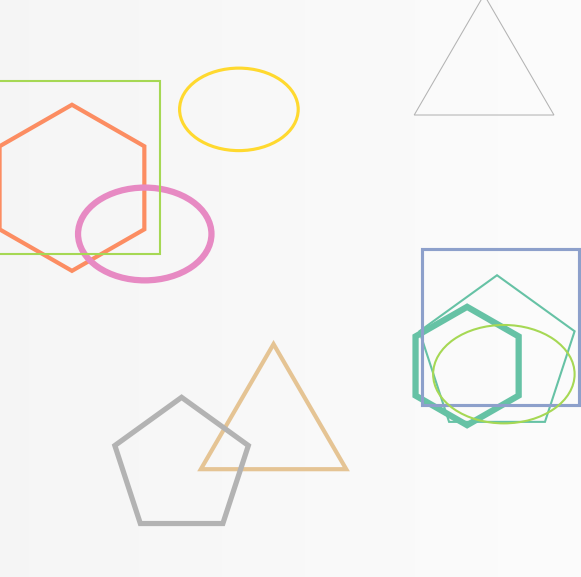[{"shape": "hexagon", "thickness": 3, "radius": 0.51, "center": [0.804, 0.365]}, {"shape": "pentagon", "thickness": 1, "radius": 0.7, "center": [0.855, 0.382]}, {"shape": "hexagon", "thickness": 2, "radius": 0.72, "center": [0.124, 0.674]}, {"shape": "square", "thickness": 1.5, "radius": 0.67, "center": [0.861, 0.433]}, {"shape": "oval", "thickness": 3, "radius": 0.57, "center": [0.249, 0.594]}, {"shape": "square", "thickness": 1, "radius": 0.75, "center": [0.125, 0.709]}, {"shape": "oval", "thickness": 1, "radius": 0.61, "center": [0.867, 0.351]}, {"shape": "oval", "thickness": 1.5, "radius": 0.51, "center": [0.411, 0.81]}, {"shape": "triangle", "thickness": 2, "radius": 0.72, "center": [0.471, 0.259]}, {"shape": "pentagon", "thickness": 2.5, "radius": 0.6, "center": [0.312, 0.19]}, {"shape": "triangle", "thickness": 0.5, "radius": 0.69, "center": [0.833, 0.869]}]